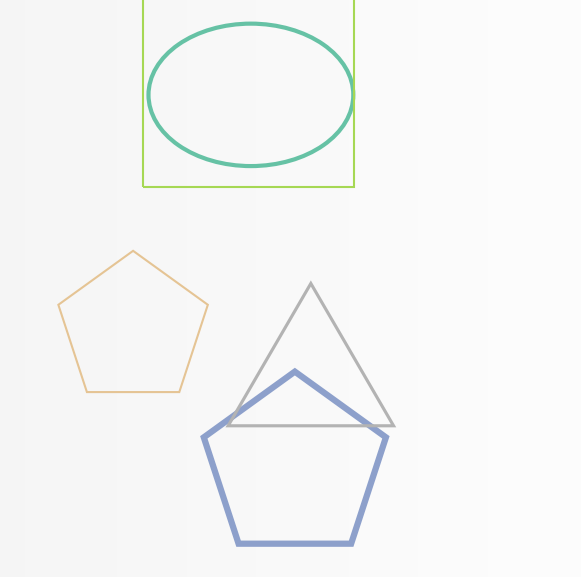[{"shape": "oval", "thickness": 2, "radius": 0.88, "center": [0.432, 0.835]}, {"shape": "pentagon", "thickness": 3, "radius": 0.82, "center": [0.507, 0.191]}, {"shape": "square", "thickness": 1, "radius": 0.91, "center": [0.428, 0.856]}, {"shape": "pentagon", "thickness": 1, "radius": 0.68, "center": [0.229, 0.43]}, {"shape": "triangle", "thickness": 1.5, "radius": 0.82, "center": [0.535, 0.344]}]